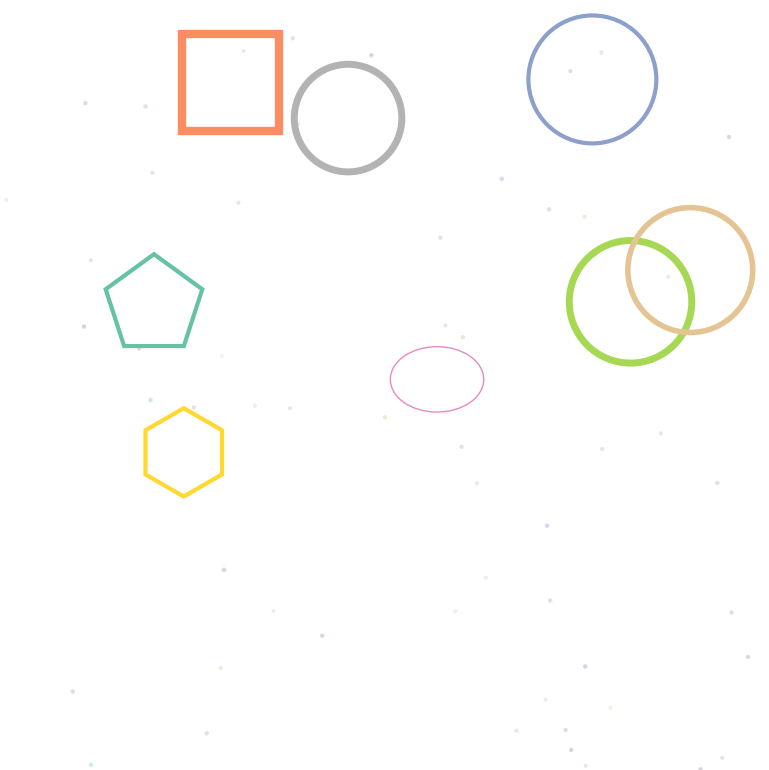[{"shape": "pentagon", "thickness": 1.5, "radius": 0.33, "center": [0.2, 0.604]}, {"shape": "square", "thickness": 3, "radius": 0.31, "center": [0.299, 0.892]}, {"shape": "circle", "thickness": 1.5, "radius": 0.42, "center": [0.769, 0.897]}, {"shape": "oval", "thickness": 0.5, "radius": 0.3, "center": [0.568, 0.507]}, {"shape": "circle", "thickness": 2.5, "radius": 0.4, "center": [0.819, 0.608]}, {"shape": "hexagon", "thickness": 1.5, "radius": 0.29, "center": [0.239, 0.413]}, {"shape": "circle", "thickness": 2, "radius": 0.41, "center": [0.896, 0.649]}, {"shape": "circle", "thickness": 2.5, "radius": 0.35, "center": [0.452, 0.847]}]